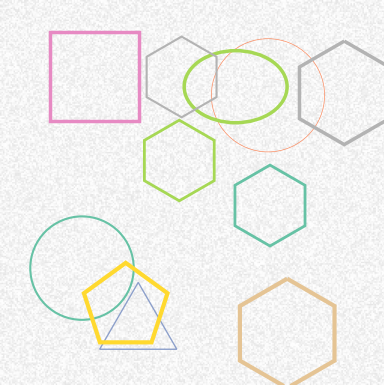[{"shape": "hexagon", "thickness": 2, "radius": 0.53, "center": [0.701, 0.466]}, {"shape": "circle", "thickness": 1.5, "radius": 0.67, "center": [0.213, 0.304]}, {"shape": "circle", "thickness": 0.5, "radius": 0.74, "center": [0.696, 0.752]}, {"shape": "triangle", "thickness": 1, "radius": 0.58, "center": [0.359, 0.151]}, {"shape": "square", "thickness": 2.5, "radius": 0.58, "center": [0.245, 0.801]}, {"shape": "oval", "thickness": 2.5, "radius": 0.67, "center": [0.612, 0.775]}, {"shape": "hexagon", "thickness": 2, "radius": 0.52, "center": [0.466, 0.583]}, {"shape": "pentagon", "thickness": 3, "radius": 0.57, "center": [0.327, 0.203]}, {"shape": "hexagon", "thickness": 3, "radius": 0.71, "center": [0.746, 0.134]}, {"shape": "hexagon", "thickness": 1.5, "radius": 0.52, "center": [0.472, 0.8]}, {"shape": "hexagon", "thickness": 2.5, "radius": 0.67, "center": [0.894, 0.759]}]